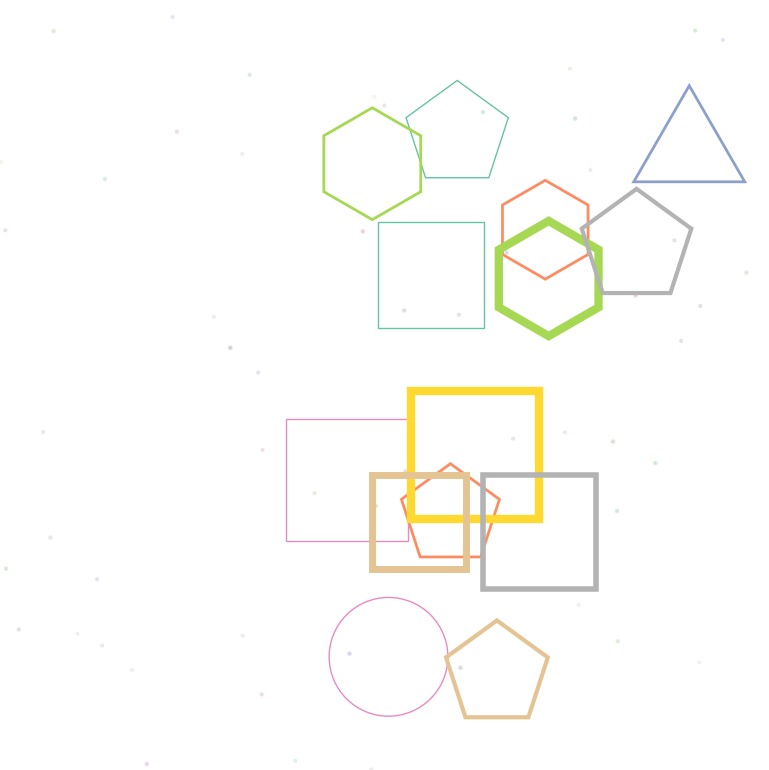[{"shape": "square", "thickness": 0.5, "radius": 0.34, "center": [0.559, 0.643]}, {"shape": "pentagon", "thickness": 0.5, "radius": 0.35, "center": [0.594, 0.826]}, {"shape": "hexagon", "thickness": 1, "radius": 0.32, "center": [0.708, 0.702]}, {"shape": "pentagon", "thickness": 1, "radius": 0.33, "center": [0.585, 0.331]}, {"shape": "triangle", "thickness": 1, "radius": 0.42, "center": [0.895, 0.806]}, {"shape": "circle", "thickness": 0.5, "radius": 0.39, "center": [0.505, 0.147]}, {"shape": "square", "thickness": 0.5, "radius": 0.4, "center": [0.451, 0.377]}, {"shape": "hexagon", "thickness": 1, "radius": 0.36, "center": [0.483, 0.787]}, {"shape": "hexagon", "thickness": 3, "radius": 0.37, "center": [0.713, 0.638]}, {"shape": "square", "thickness": 3, "radius": 0.41, "center": [0.617, 0.409]}, {"shape": "square", "thickness": 2.5, "radius": 0.3, "center": [0.544, 0.322]}, {"shape": "pentagon", "thickness": 1.5, "radius": 0.35, "center": [0.645, 0.125]}, {"shape": "pentagon", "thickness": 1.5, "radius": 0.37, "center": [0.827, 0.68]}, {"shape": "square", "thickness": 2, "radius": 0.37, "center": [0.701, 0.309]}]